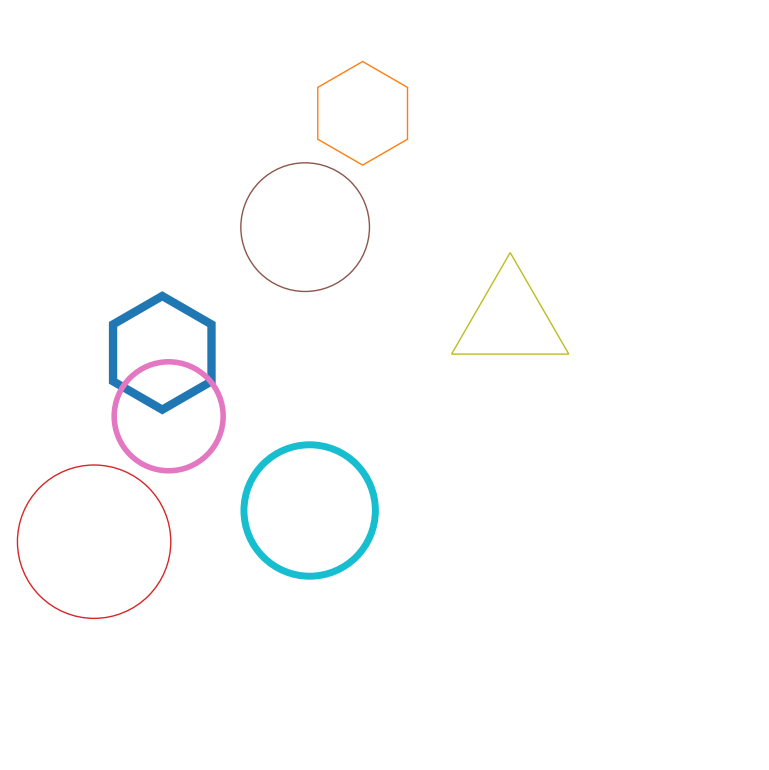[{"shape": "hexagon", "thickness": 3, "radius": 0.37, "center": [0.211, 0.542]}, {"shape": "hexagon", "thickness": 0.5, "radius": 0.34, "center": [0.471, 0.853]}, {"shape": "circle", "thickness": 0.5, "radius": 0.5, "center": [0.122, 0.297]}, {"shape": "circle", "thickness": 0.5, "radius": 0.42, "center": [0.396, 0.705]}, {"shape": "circle", "thickness": 2, "radius": 0.35, "center": [0.219, 0.459]}, {"shape": "triangle", "thickness": 0.5, "radius": 0.44, "center": [0.663, 0.584]}, {"shape": "circle", "thickness": 2.5, "radius": 0.43, "center": [0.402, 0.337]}]